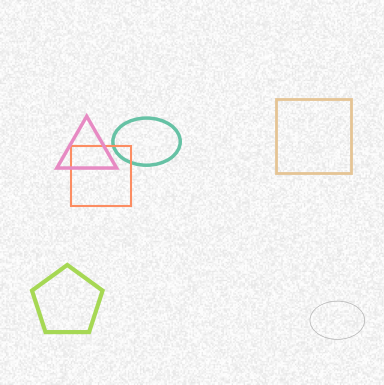[{"shape": "oval", "thickness": 2.5, "radius": 0.44, "center": [0.381, 0.632]}, {"shape": "square", "thickness": 1.5, "radius": 0.39, "center": [0.262, 0.543]}, {"shape": "triangle", "thickness": 2.5, "radius": 0.45, "center": [0.225, 0.608]}, {"shape": "pentagon", "thickness": 3, "radius": 0.48, "center": [0.175, 0.215]}, {"shape": "square", "thickness": 2, "radius": 0.48, "center": [0.815, 0.646]}, {"shape": "oval", "thickness": 0.5, "radius": 0.35, "center": [0.876, 0.168]}]